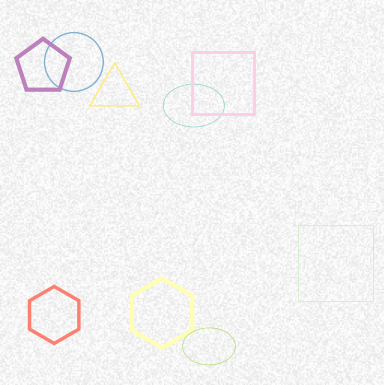[{"shape": "oval", "thickness": 0.5, "radius": 0.4, "center": [0.503, 0.726]}, {"shape": "hexagon", "thickness": 3, "radius": 0.45, "center": [0.421, 0.187]}, {"shape": "hexagon", "thickness": 2.5, "radius": 0.37, "center": [0.141, 0.182]}, {"shape": "circle", "thickness": 1, "radius": 0.38, "center": [0.192, 0.839]}, {"shape": "oval", "thickness": 0.5, "radius": 0.34, "center": [0.543, 0.1]}, {"shape": "square", "thickness": 2, "radius": 0.4, "center": [0.579, 0.784]}, {"shape": "pentagon", "thickness": 3, "radius": 0.37, "center": [0.112, 0.826]}, {"shape": "square", "thickness": 0.5, "radius": 0.49, "center": [0.872, 0.317]}, {"shape": "triangle", "thickness": 1, "radius": 0.37, "center": [0.298, 0.762]}]